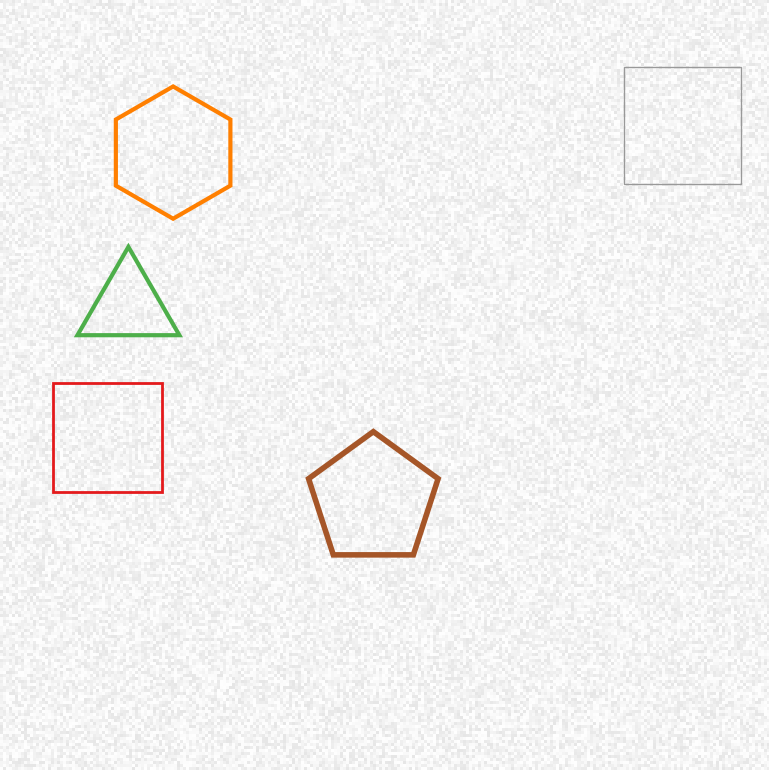[{"shape": "square", "thickness": 1, "radius": 0.35, "center": [0.14, 0.431]}, {"shape": "triangle", "thickness": 1.5, "radius": 0.38, "center": [0.167, 0.603]}, {"shape": "hexagon", "thickness": 1.5, "radius": 0.43, "center": [0.225, 0.802]}, {"shape": "pentagon", "thickness": 2, "radius": 0.44, "center": [0.485, 0.351]}, {"shape": "square", "thickness": 0.5, "radius": 0.38, "center": [0.887, 0.838]}]